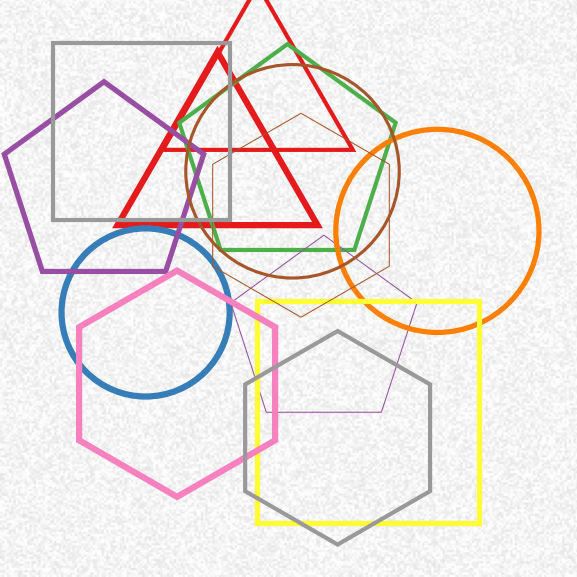[{"shape": "triangle", "thickness": 3, "radius": 1.0, "center": [0.377, 0.709]}, {"shape": "triangle", "thickness": 2, "radius": 0.95, "center": [0.446, 0.835]}, {"shape": "circle", "thickness": 3, "radius": 0.73, "center": [0.252, 0.458]}, {"shape": "pentagon", "thickness": 2, "radius": 0.99, "center": [0.498, 0.726]}, {"shape": "pentagon", "thickness": 0.5, "radius": 0.85, "center": [0.561, 0.422]}, {"shape": "pentagon", "thickness": 2.5, "radius": 0.91, "center": [0.18, 0.676]}, {"shape": "circle", "thickness": 2.5, "radius": 0.88, "center": [0.757, 0.599]}, {"shape": "square", "thickness": 2.5, "radius": 0.96, "center": [0.638, 0.286]}, {"shape": "circle", "thickness": 1.5, "radius": 0.92, "center": [0.507, 0.703]}, {"shape": "hexagon", "thickness": 0.5, "radius": 0.88, "center": [0.521, 0.626]}, {"shape": "hexagon", "thickness": 3, "radius": 0.98, "center": [0.307, 0.335]}, {"shape": "hexagon", "thickness": 2, "radius": 0.92, "center": [0.585, 0.241]}, {"shape": "square", "thickness": 2, "radius": 0.77, "center": [0.245, 0.772]}]